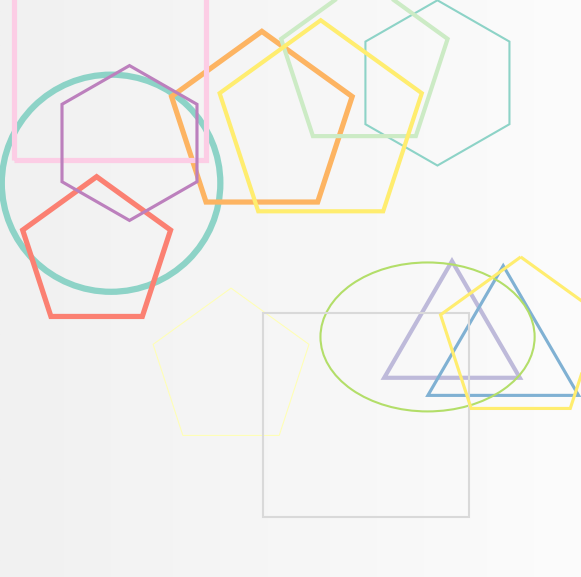[{"shape": "circle", "thickness": 3, "radius": 0.94, "center": [0.191, 0.682]}, {"shape": "hexagon", "thickness": 1, "radius": 0.72, "center": [0.753, 0.856]}, {"shape": "pentagon", "thickness": 0.5, "radius": 0.71, "center": [0.397, 0.359]}, {"shape": "triangle", "thickness": 2, "radius": 0.67, "center": [0.778, 0.412]}, {"shape": "pentagon", "thickness": 2.5, "radius": 0.67, "center": [0.166, 0.559]}, {"shape": "triangle", "thickness": 1.5, "radius": 0.75, "center": [0.866, 0.389]}, {"shape": "pentagon", "thickness": 2.5, "radius": 0.82, "center": [0.451, 0.781]}, {"shape": "oval", "thickness": 1, "radius": 0.92, "center": [0.736, 0.416]}, {"shape": "square", "thickness": 2.5, "radius": 0.83, "center": [0.189, 0.888]}, {"shape": "square", "thickness": 1, "radius": 0.89, "center": [0.629, 0.28]}, {"shape": "hexagon", "thickness": 1.5, "radius": 0.67, "center": [0.223, 0.751]}, {"shape": "pentagon", "thickness": 2, "radius": 0.75, "center": [0.627, 0.885]}, {"shape": "pentagon", "thickness": 2, "radius": 0.91, "center": [0.552, 0.781]}, {"shape": "pentagon", "thickness": 1.5, "radius": 0.73, "center": [0.896, 0.409]}]